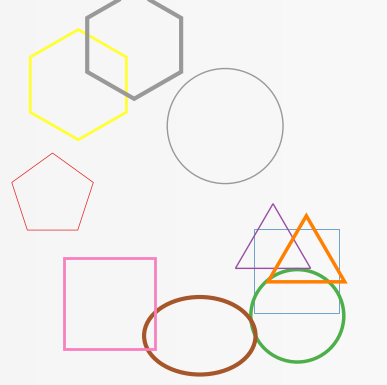[{"shape": "pentagon", "thickness": 0.5, "radius": 0.55, "center": [0.136, 0.492]}, {"shape": "square", "thickness": 0.5, "radius": 0.55, "center": [0.766, 0.297]}, {"shape": "circle", "thickness": 2.5, "radius": 0.6, "center": [0.767, 0.18]}, {"shape": "triangle", "thickness": 1, "radius": 0.56, "center": [0.705, 0.359]}, {"shape": "triangle", "thickness": 2.5, "radius": 0.57, "center": [0.791, 0.325]}, {"shape": "hexagon", "thickness": 2, "radius": 0.72, "center": [0.202, 0.78]}, {"shape": "oval", "thickness": 3, "radius": 0.72, "center": [0.516, 0.128]}, {"shape": "square", "thickness": 2, "radius": 0.59, "center": [0.283, 0.212]}, {"shape": "hexagon", "thickness": 3, "radius": 0.7, "center": [0.346, 0.883]}, {"shape": "circle", "thickness": 1, "radius": 0.75, "center": [0.581, 0.673]}]